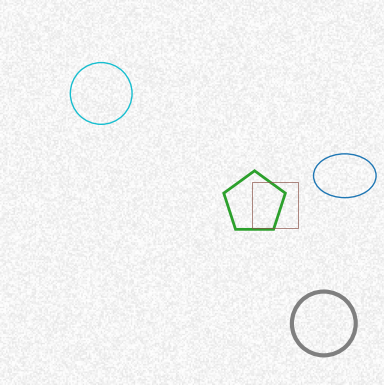[{"shape": "oval", "thickness": 1, "radius": 0.41, "center": [0.896, 0.544]}, {"shape": "pentagon", "thickness": 2, "radius": 0.42, "center": [0.661, 0.472]}, {"shape": "square", "thickness": 0.5, "radius": 0.3, "center": [0.715, 0.469]}, {"shape": "circle", "thickness": 3, "radius": 0.41, "center": [0.841, 0.16]}, {"shape": "circle", "thickness": 1, "radius": 0.4, "center": [0.263, 0.757]}]